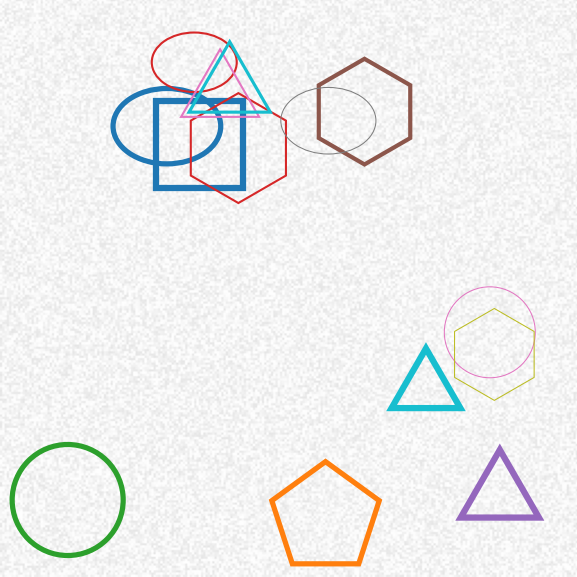[{"shape": "square", "thickness": 3, "radius": 0.38, "center": [0.346, 0.75]}, {"shape": "oval", "thickness": 2.5, "radius": 0.47, "center": [0.289, 0.781]}, {"shape": "pentagon", "thickness": 2.5, "radius": 0.49, "center": [0.564, 0.102]}, {"shape": "circle", "thickness": 2.5, "radius": 0.48, "center": [0.117, 0.133]}, {"shape": "hexagon", "thickness": 1, "radius": 0.48, "center": [0.413, 0.743]}, {"shape": "oval", "thickness": 1, "radius": 0.37, "center": [0.336, 0.891]}, {"shape": "triangle", "thickness": 3, "radius": 0.39, "center": [0.865, 0.142]}, {"shape": "hexagon", "thickness": 2, "radius": 0.46, "center": [0.631, 0.806]}, {"shape": "circle", "thickness": 0.5, "radius": 0.39, "center": [0.848, 0.424]}, {"shape": "triangle", "thickness": 1, "radius": 0.39, "center": [0.381, 0.836]}, {"shape": "oval", "thickness": 0.5, "radius": 0.41, "center": [0.569, 0.79]}, {"shape": "hexagon", "thickness": 0.5, "radius": 0.4, "center": [0.856, 0.385]}, {"shape": "triangle", "thickness": 1.5, "radius": 0.41, "center": [0.398, 0.846]}, {"shape": "triangle", "thickness": 3, "radius": 0.34, "center": [0.738, 0.327]}]